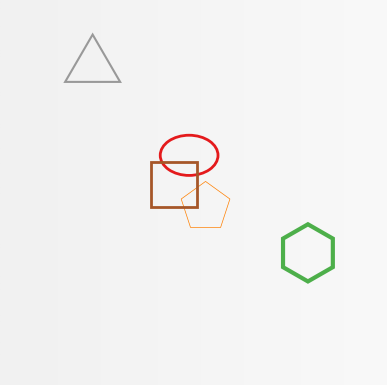[{"shape": "oval", "thickness": 2, "radius": 0.37, "center": [0.488, 0.597]}, {"shape": "hexagon", "thickness": 3, "radius": 0.37, "center": [0.795, 0.343]}, {"shape": "pentagon", "thickness": 0.5, "radius": 0.33, "center": [0.53, 0.463]}, {"shape": "square", "thickness": 2, "radius": 0.29, "center": [0.448, 0.521]}, {"shape": "triangle", "thickness": 1.5, "radius": 0.41, "center": [0.239, 0.828]}]